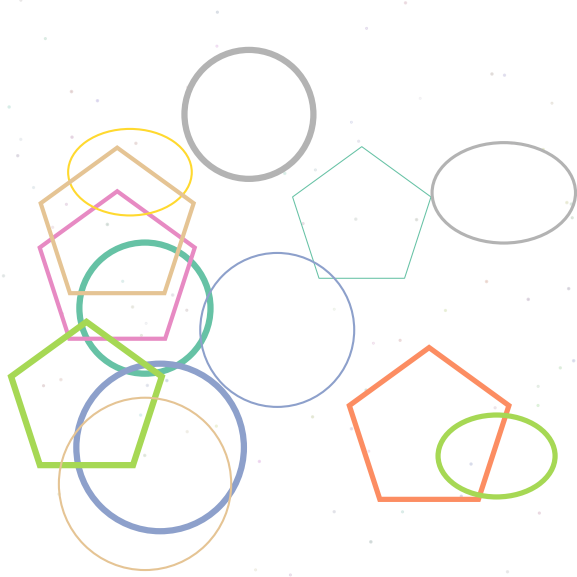[{"shape": "pentagon", "thickness": 0.5, "radius": 0.63, "center": [0.626, 0.619]}, {"shape": "circle", "thickness": 3, "radius": 0.57, "center": [0.251, 0.466]}, {"shape": "pentagon", "thickness": 2.5, "radius": 0.73, "center": [0.743, 0.252]}, {"shape": "circle", "thickness": 3, "radius": 0.73, "center": [0.277, 0.224]}, {"shape": "circle", "thickness": 1, "radius": 0.67, "center": [0.48, 0.428]}, {"shape": "pentagon", "thickness": 2, "radius": 0.71, "center": [0.203, 0.527]}, {"shape": "oval", "thickness": 2.5, "radius": 0.51, "center": [0.86, 0.21]}, {"shape": "pentagon", "thickness": 3, "radius": 0.69, "center": [0.15, 0.305]}, {"shape": "oval", "thickness": 1, "radius": 0.54, "center": [0.225, 0.701]}, {"shape": "circle", "thickness": 1, "radius": 0.75, "center": [0.251, 0.161]}, {"shape": "pentagon", "thickness": 2, "radius": 0.7, "center": [0.203, 0.604]}, {"shape": "oval", "thickness": 1.5, "radius": 0.62, "center": [0.872, 0.665]}, {"shape": "circle", "thickness": 3, "radius": 0.56, "center": [0.431, 0.801]}]